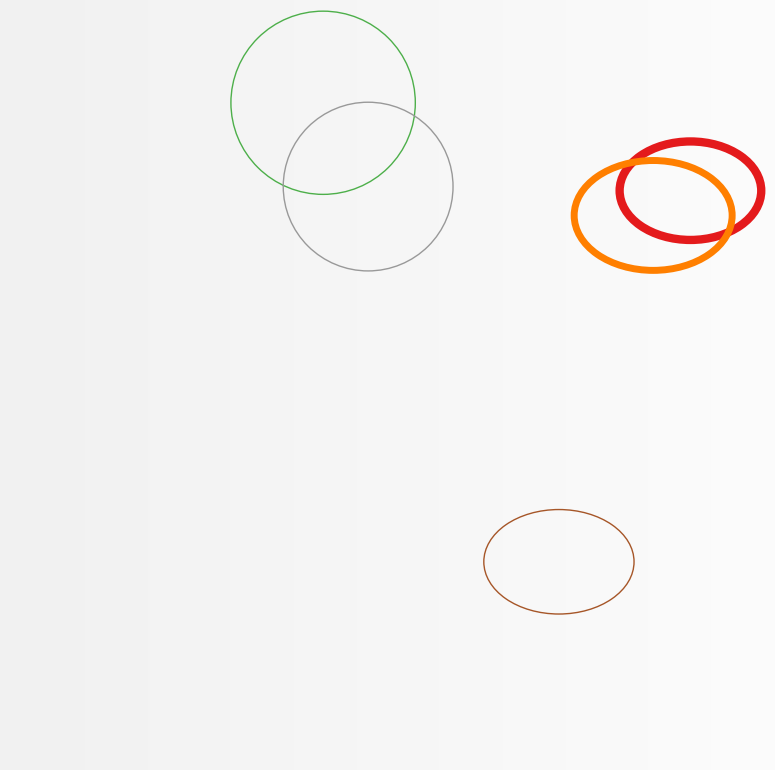[{"shape": "oval", "thickness": 3, "radius": 0.46, "center": [0.891, 0.752]}, {"shape": "circle", "thickness": 0.5, "radius": 0.59, "center": [0.417, 0.867]}, {"shape": "oval", "thickness": 2.5, "radius": 0.51, "center": [0.843, 0.72]}, {"shape": "oval", "thickness": 0.5, "radius": 0.48, "center": [0.721, 0.27]}, {"shape": "circle", "thickness": 0.5, "radius": 0.55, "center": [0.475, 0.758]}]